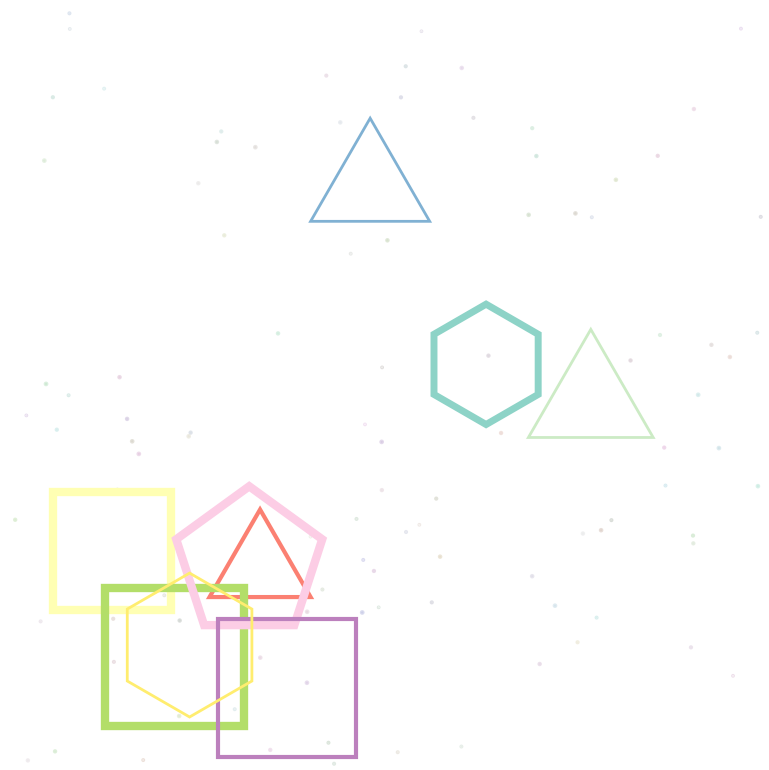[{"shape": "hexagon", "thickness": 2.5, "radius": 0.39, "center": [0.631, 0.527]}, {"shape": "square", "thickness": 3, "radius": 0.38, "center": [0.146, 0.285]}, {"shape": "triangle", "thickness": 1.5, "radius": 0.38, "center": [0.338, 0.262]}, {"shape": "triangle", "thickness": 1, "radius": 0.45, "center": [0.481, 0.757]}, {"shape": "square", "thickness": 3, "radius": 0.45, "center": [0.227, 0.147]}, {"shape": "pentagon", "thickness": 3, "radius": 0.5, "center": [0.324, 0.269]}, {"shape": "square", "thickness": 1.5, "radius": 0.45, "center": [0.373, 0.107]}, {"shape": "triangle", "thickness": 1, "radius": 0.47, "center": [0.767, 0.479]}, {"shape": "hexagon", "thickness": 1, "radius": 0.47, "center": [0.246, 0.162]}]